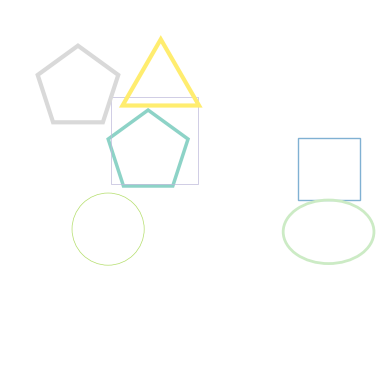[{"shape": "pentagon", "thickness": 2.5, "radius": 0.55, "center": [0.385, 0.605]}, {"shape": "square", "thickness": 0.5, "radius": 0.57, "center": [0.402, 0.634]}, {"shape": "square", "thickness": 1, "radius": 0.4, "center": [0.855, 0.561]}, {"shape": "circle", "thickness": 0.5, "radius": 0.47, "center": [0.281, 0.405]}, {"shape": "pentagon", "thickness": 3, "radius": 0.55, "center": [0.203, 0.771]}, {"shape": "oval", "thickness": 2, "radius": 0.59, "center": [0.853, 0.398]}, {"shape": "triangle", "thickness": 3, "radius": 0.57, "center": [0.418, 0.783]}]